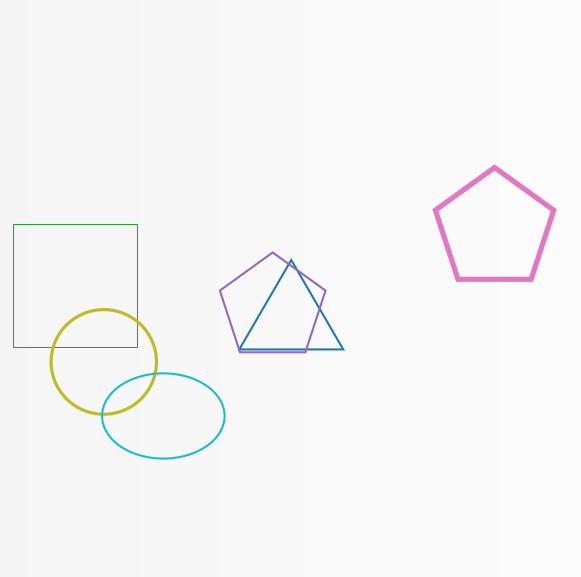[{"shape": "triangle", "thickness": 1, "radius": 0.52, "center": [0.501, 0.446]}, {"shape": "square", "thickness": 0.5, "radius": 0.53, "center": [0.128, 0.504]}, {"shape": "pentagon", "thickness": 1, "radius": 0.48, "center": [0.469, 0.466]}, {"shape": "pentagon", "thickness": 2.5, "radius": 0.54, "center": [0.851, 0.602]}, {"shape": "circle", "thickness": 1.5, "radius": 0.45, "center": [0.179, 0.372]}, {"shape": "oval", "thickness": 1, "radius": 0.53, "center": [0.281, 0.279]}]